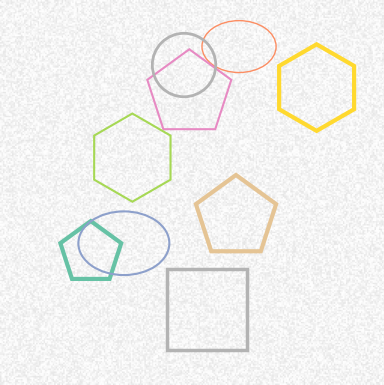[{"shape": "pentagon", "thickness": 3, "radius": 0.42, "center": [0.236, 0.343]}, {"shape": "oval", "thickness": 1, "radius": 0.48, "center": [0.621, 0.879]}, {"shape": "oval", "thickness": 1.5, "radius": 0.59, "center": [0.322, 0.368]}, {"shape": "pentagon", "thickness": 1.5, "radius": 0.57, "center": [0.492, 0.757]}, {"shape": "hexagon", "thickness": 1.5, "radius": 0.57, "center": [0.344, 0.591]}, {"shape": "hexagon", "thickness": 3, "radius": 0.56, "center": [0.822, 0.773]}, {"shape": "pentagon", "thickness": 3, "radius": 0.55, "center": [0.613, 0.436]}, {"shape": "square", "thickness": 2.5, "radius": 0.52, "center": [0.537, 0.196]}, {"shape": "circle", "thickness": 2, "radius": 0.41, "center": [0.478, 0.831]}]